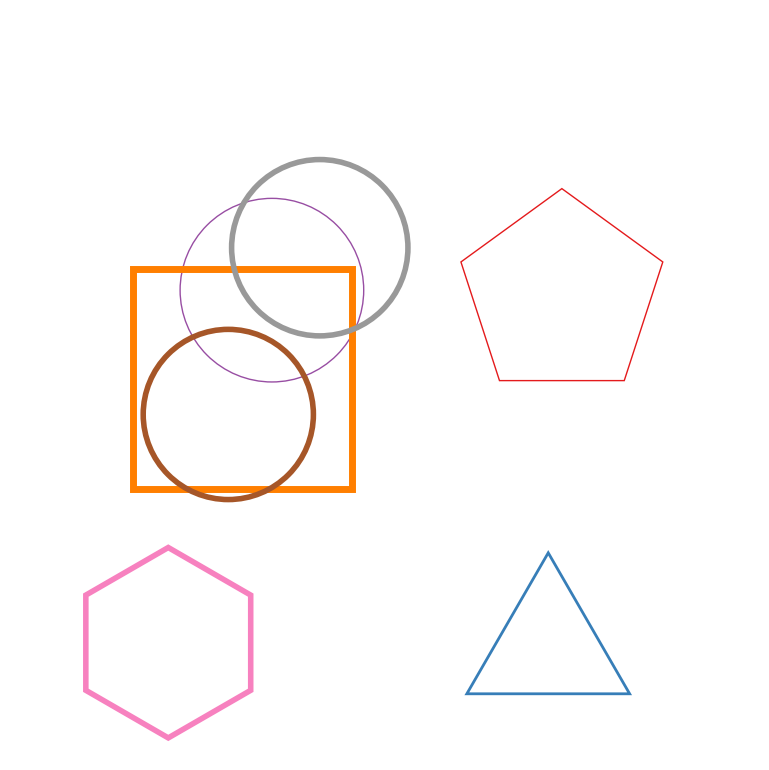[{"shape": "pentagon", "thickness": 0.5, "radius": 0.69, "center": [0.73, 0.617]}, {"shape": "triangle", "thickness": 1, "radius": 0.61, "center": [0.712, 0.16]}, {"shape": "circle", "thickness": 0.5, "radius": 0.6, "center": [0.353, 0.623]}, {"shape": "square", "thickness": 2.5, "radius": 0.71, "center": [0.315, 0.508]}, {"shape": "circle", "thickness": 2, "radius": 0.55, "center": [0.297, 0.462]}, {"shape": "hexagon", "thickness": 2, "radius": 0.62, "center": [0.219, 0.165]}, {"shape": "circle", "thickness": 2, "radius": 0.57, "center": [0.415, 0.678]}]